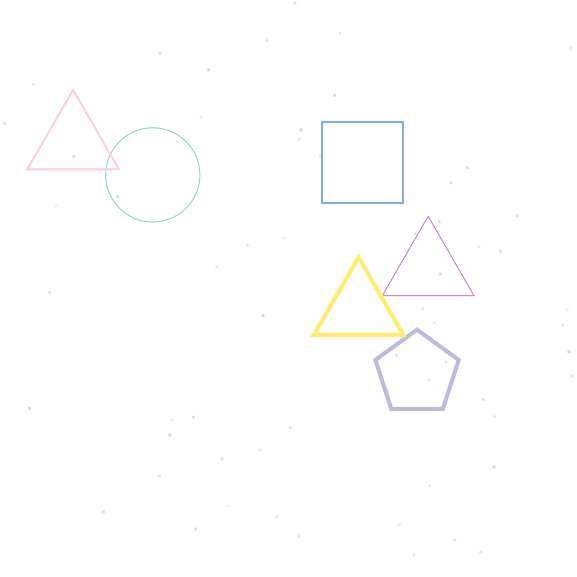[{"shape": "circle", "thickness": 0.5, "radius": 0.41, "center": [0.265, 0.696]}, {"shape": "pentagon", "thickness": 2, "radius": 0.38, "center": [0.722, 0.352]}, {"shape": "square", "thickness": 1, "radius": 0.35, "center": [0.627, 0.718]}, {"shape": "triangle", "thickness": 1, "radius": 0.46, "center": [0.127, 0.752]}, {"shape": "triangle", "thickness": 0.5, "radius": 0.46, "center": [0.741, 0.533]}, {"shape": "triangle", "thickness": 2, "radius": 0.45, "center": [0.621, 0.464]}]